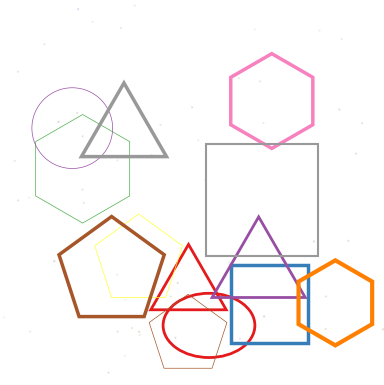[{"shape": "oval", "thickness": 2, "radius": 0.6, "center": [0.543, 0.155]}, {"shape": "triangle", "thickness": 2, "radius": 0.57, "center": [0.49, 0.252]}, {"shape": "square", "thickness": 2.5, "radius": 0.51, "center": [0.7, 0.21]}, {"shape": "hexagon", "thickness": 0.5, "radius": 0.7, "center": [0.215, 0.562]}, {"shape": "triangle", "thickness": 2, "radius": 0.7, "center": [0.672, 0.297]}, {"shape": "circle", "thickness": 0.5, "radius": 0.52, "center": [0.188, 0.667]}, {"shape": "hexagon", "thickness": 3, "radius": 0.55, "center": [0.871, 0.213]}, {"shape": "pentagon", "thickness": 0.5, "radius": 0.6, "center": [0.36, 0.325]}, {"shape": "pentagon", "thickness": 2.5, "radius": 0.72, "center": [0.29, 0.294]}, {"shape": "pentagon", "thickness": 0.5, "radius": 0.53, "center": [0.488, 0.129]}, {"shape": "hexagon", "thickness": 2.5, "radius": 0.62, "center": [0.706, 0.738]}, {"shape": "triangle", "thickness": 2.5, "radius": 0.64, "center": [0.322, 0.657]}, {"shape": "square", "thickness": 1.5, "radius": 0.73, "center": [0.68, 0.48]}]